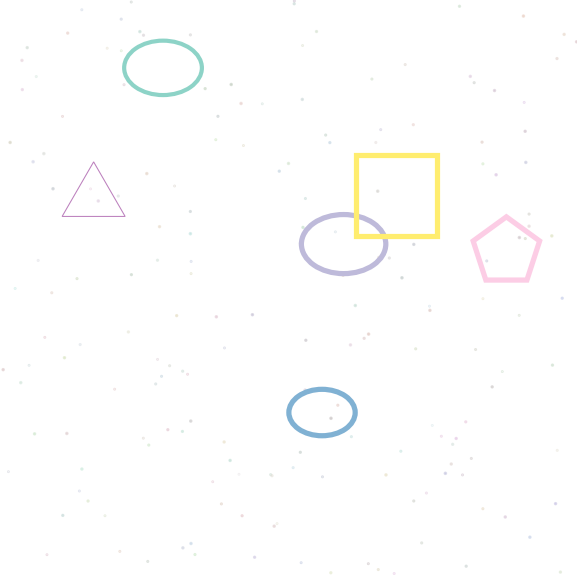[{"shape": "oval", "thickness": 2, "radius": 0.34, "center": [0.282, 0.882]}, {"shape": "oval", "thickness": 2.5, "radius": 0.37, "center": [0.595, 0.576]}, {"shape": "oval", "thickness": 2.5, "radius": 0.29, "center": [0.558, 0.285]}, {"shape": "pentagon", "thickness": 2.5, "radius": 0.3, "center": [0.877, 0.563]}, {"shape": "triangle", "thickness": 0.5, "radius": 0.31, "center": [0.162, 0.656]}, {"shape": "square", "thickness": 2.5, "radius": 0.35, "center": [0.687, 0.66]}]